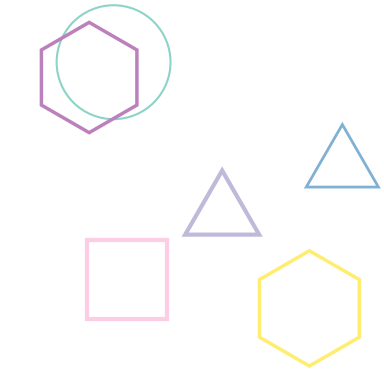[{"shape": "circle", "thickness": 1.5, "radius": 0.74, "center": [0.295, 0.838]}, {"shape": "triangle", "thickness": 3, "radius": 0.56, "center": [0.577, 0.446]}, {"shape": "triangle", "thickness": 2, "radius": 0.54, "center": [0.889, 0.568]}, {"shape": "square", "thickness": 3, "radius": 0.52, "center": [0.329, 0.274]}, {"shape": "hexagon", "thickness": 2.5, "radius": 0.72, "center": [0.232, 0.799]}, {"shape": "hexagon", "thickness": 2.5, "radius": 0.75, "center": [0.804, 0.199]}]